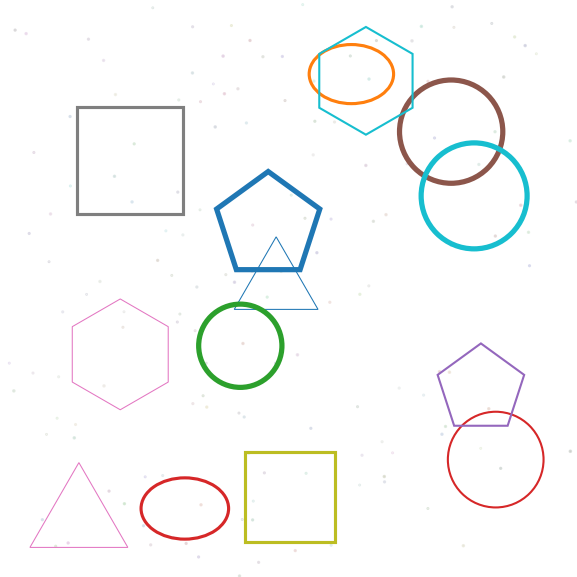[{"shape": "triangle", "thickness": 0.5, "radius": 0.42, "center": [0.478, 0.505]}, {"shape": "pentagon", "thickness": 2.5, "radius": 0.47, "center": [0.464, 0.608]}, {"shape": "oval", "thickness": 1.5, "radius": 0.37, "center": [0.608, 0.871]}, {"shape": "circle", "thickness": 2.5, "radius": 0.36, "center": [0.416, 0.4]}, {"shape": "circle", "thickness": 1, "radius": 0.41, "center": [0.858, 0.203]}, {"shape": "oval", "thickness": 1.5, "radius": 0.38, "center": [0.32, 0.119]}, {"shape": "pentagon", "thickness": 1, "radius": 0.39, "center": [0.833, 0.326]}, {"shape": "circle", "thickness": 2.5, "radius": 0.45, "center": [0.781, 0.771]}, {"shape": "hexagon", "thickness": 0.5, "radius": 0.48, "center": [0.208, 0.386]}, {"shape": "triangle", "thickness": 0.5, "radius": 0.49, "center": [0.137, 0.1]}, {"shape": "square", "thickness": 1.5, "radius": 0.46, "center": [0.225, 0.721]}, {"shape": "square", "thickness": 1.5, "radius": 0.39, "center": [0.503, 0.139]}, {"shape": "circle", "thickness": 2.5, "radius": 0.46, "center": [0.821, 0.66]}, {"shape": "hexagon", "thickness": 1, "radius": 0.47, "center": [0.634, 0.859]}]